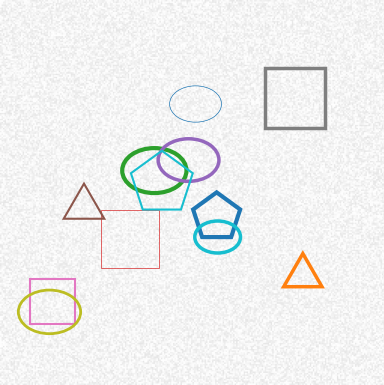[{"shape": "oval", "thickness": 0.5, "radius": 0.34, "center": [0.508, 0.73]}, {"shape": "pentagon", "thickness": 3, "radius": 0.32, "center": [0.563, 0.436]}, {"shape": "triangle", "thickness": 2.5, "radius": 0.29, "center": [0.787, 0.284]}, {"shape": "oval", "thickness": 3, "radius": 0.42, "center": [0.401, 0.557]}, {"shape": "square", "thickness": 0.5, "radius": 0.37, "center": [0.337, 0.38]}, {"shape": "oval", "thickness": 2.5, "radius": 0.39, "center": [0.49, 0.584]}, {"shape": "triangle", "thickness": 1.5, "radius": 0.3, "center": [0.218, 0.462]}, {"shape": "square", "thickness": 1.5, "radius": 0.29, "center": [0.137, 0.216]}, {"shape": "square", "thickness": 2.5, "radius": 0.39, "center": [0.766, 0.746]}, {"shape": "oval", "thickness": 2, "radius": 0.4, "center": [0.129, 0.19]}, {"shape": "pentagon", "thickness": 1.5, "radius": 0.42, "center": [0.42, 0.524]}, {"shape": "oval", "thickness": 2.5, "radius": 0.3, "center": [0.565, 0.384]}]